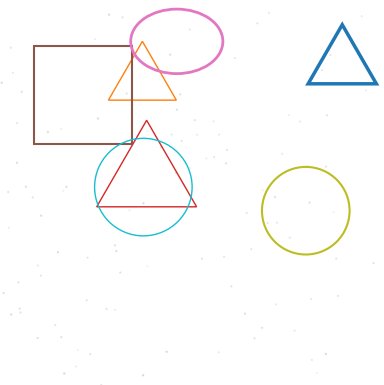[{"shape": "triangle", "thickness": 2.5, "radius": 0.51, "center": [0.889, 0.833]}, {"shape": "triangle", "thickness": 1, "radius": 0.51, "center": [0.37, 0.791]}, {"shape": "triangle", "thickness": 1, "radius": 0.75, "center": [0.381, 0.538]}, {"shape": "square", "thickness": 1.5, "radius": 0.63, "center": [0.215, 0.753]}, {"shape": "oval", "thickness": 2, "radius": 0.6, "center": [0.459, 0.893]}, {"shape": "circle", "thickness": 1.5, "radius": 0.57, "center": [0.794, 0.453]}, {"shape": "circle", "thickness": 1, "radius": 0.63, "center": [0.372, 0.514]}]